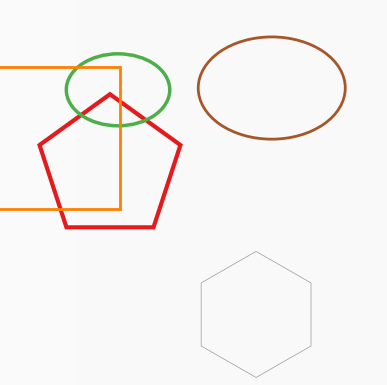[{"shape": "pentagon", "thickness": 3, "radius": 0.96, "center": [0.284, 0.564]}, {"shape": "oval", "thickness": 2.5, "radius": 0.67, "center": [0.305, 0.767]}, {"shape": "square", "thickness": 2, "radius": 0.92, "center": [0.127, 0.641]}, {"shape": "oval", "thickness": 2, "radius": 0.95, "center": [0.701, 0.771]}, {"shape": "hexagon", "thickness": 0.5, "radius": 0.82, "center": [0.661, 0.183]}]